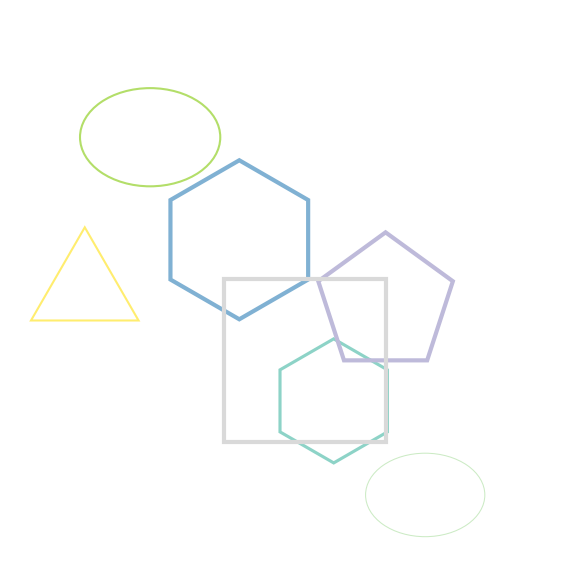[{"shape": "hexagon", "thickness": 1.5, "radius": 0.54, "center": [0.578, 0.305]}, {"shape": "pentagon", "thickness": 2, "radius": 0.61, "center": [0.668, 0.474]}, {"shape": "hexagon", "thickness": 2, "radius": 0.69, "center": [0.414, 0.584]}, {"shape": "oval", "thickness": 1, "radius": 0.61, "center": [0.26, 0.762]}, {"shape": "square", "thickness": 2, "radius": 0.71, "center": [0.528, 0.376]}, {"shape": "oval", "thickness": 0.5, "radius": 0.52, "center": [0.736, 0.142]}, {"shape": "triangle", "thickness": 1, "radius": 0.54, "center": [0.147, 0.498]}]